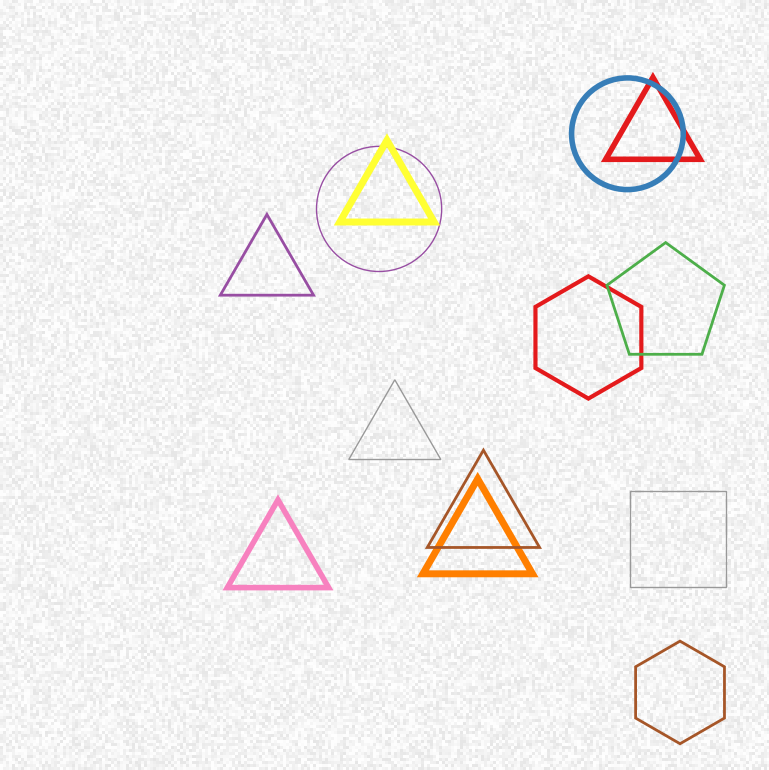[{"shape": "hexagon", "thickness": 1.5, "radius": 0.4, "center": [0.764, 0.562]}, {"shape": "triangle", "thickness": 2, "radius": 0.35, "center": [0.848, 0.829]}, {"shape": "circle", "thickness": 2, "radius": 0.36, "center": [0.815, 0.826]}, {"shape": "pentagon", "thickness": 1, "radius": 0.4, "center": [0.864, 0.605]}, {"shape": "circle", "thickness": 0.5, "radius": 0.41, "center": [0.492, 0.729]}, {"shape": "triangle", "thickness": 1, "radius": 0.35, "center": [0.347, 0.652]}, {"shape": "triangle", "thickness": 2.5, "radius": 0.41, "center": [0.62, 0.296]}, {"shape": "triangle", "thickness": 2.5, "radius": 0.35, "center": [0.503, 0.747]}, {"shape": "hexagon", "thickness": 1, "radius": 0.33, "center": [0.883, 0.101]}, {"shape": "triangle", "thickness": 1, "radius": 0.42, "center": [0.628, 0.331]}, {"shape": "triangle", "thickness": 2, "radius": 0.38, "center": [0.361, 0.275]}, {"shape": "triangle", "thickness": 0.5, "radius": 0.35, "center": [0.513, 0.438]}, {"shape": "square", "thickness": 0.5, "radius": 0.31, "center": [0.881, 0.3]}]